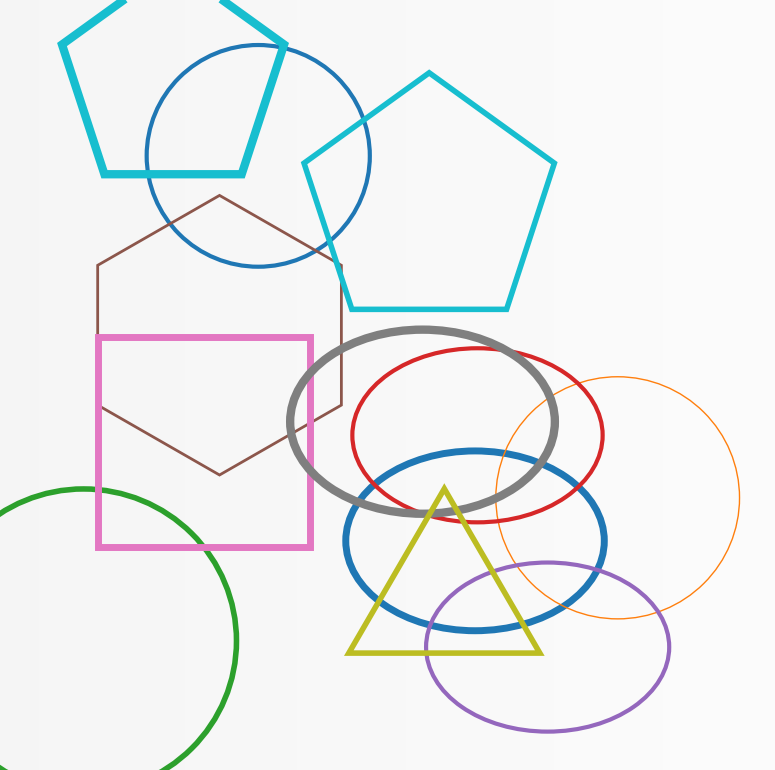[{"shape": "circle", "thickness": 1.5, "radius": 0.72, "center": [0.333, 0.798]}, {"shape": "oval", "thickness": 2.5, "radius": 0.83, "center": [0.613, 0.298]}, {"shape": "circle", "thickness": 0.5, "radius": 0.79, "center": [0.797, 0.353]}, {"shape": "circle", "thickness": 2, "radius": 0.99, "center": [0.108, 0.168]}, {"shape": "oval", "thickness": 1.5, "radius": 0.81, "center": [0.616, 0.435]}, {"shape": "oval", "thickness": 1.5, "radius": 0.78, "center": [0.707, 0.16]}, {"shape": "hexagon", "thickness": 1, "radius": 0.91, "center": [0.283, 0.565]}, {"shape": "square", "thickness": 2.5, "radius": 0.68, "center": [0.263, 0.426]}, {"shape": "oval", "thickness": 3, "radius": 0.85, "center": [0.545, 0.452]}, {"shape": "triangle", "thickness": 2, "radius": 0.71, "center": [0.573, 0.223]}, {"shape": "pentagon", "thickness": 3, "radius": 0.75, "center": [0.223, 0.896]}, {"shape": "pentagon", "thickness": 2, "radius": 0.85, "center": [0.554, 0.736]}]